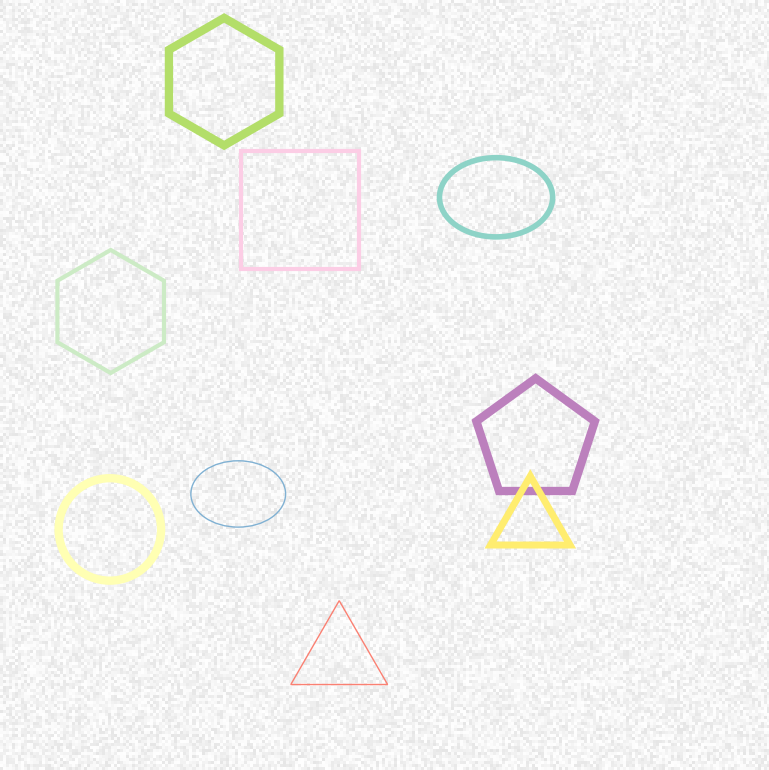[{"shape": "oval", "thickness": 2, "radius": 0.37, "center": [0.644, 0.744]}, {"shape": "circle", "thickness": 3, "radius": 0.33, "center": [0.143, 0.312]}, {"shape": "triangle", "thickness": 0.5, "radius": 0.36, "center": [0.441, 0.147]}, {"shape": "oval", "thickness": 0.5, "radius": 0.31, "center": [0.309, 0.359]}, {"shape": "hexagon", "thickness": 3, "radius": 0.41, "center": [0.291, 0.894]}, {"shape": "square", "thickness": 1.5, "radius": 0.38, "center": [0.39, 0.727]}, {"shape": "pentagon", "thickness": 3, "radius": 0.4, "center": [0.696, 0.428]}, {"shape": "hexagon", "thickness": 1.5, "radius": 0.4, "center": [0.144, 0.595]}, {"shape": "triangle", "thickness": 2.5, "radius": 0.3, "center": [0.689, 0.322]}]